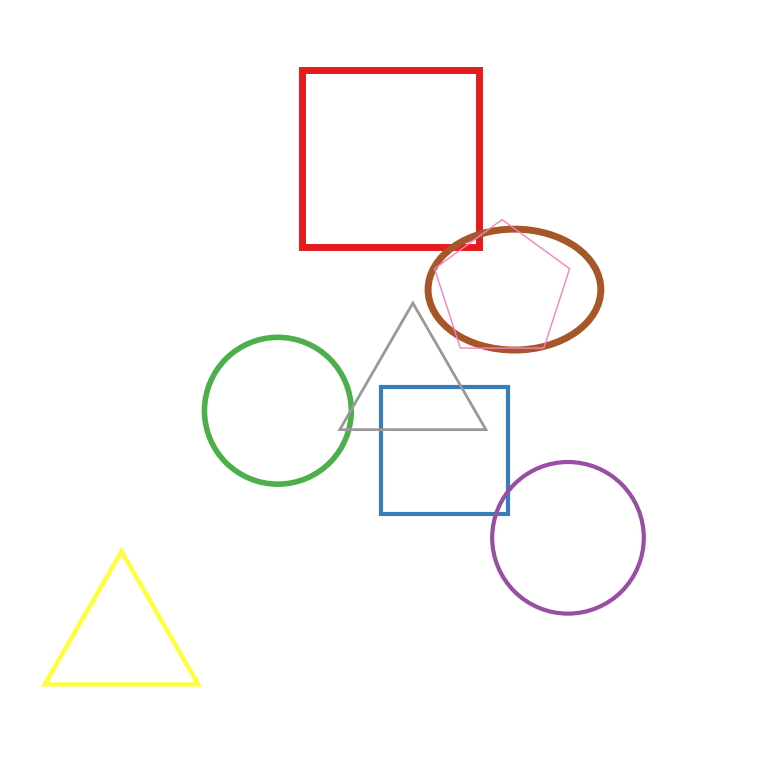[{"shape": "square", "thickness": 2.5, "radius": 0.57, "center": [0.507, 0.794]}, {"shape": "square", "thickness": 1.5, "radius": 0.41, "center": [0.578, 0.415]}, {"shape": "circle", "thickness": 2, "radius": 0.48, "center": [0.361, 0.467]}, {"shape": "circle", "thickness": 1.5, "radius": 0.49, "center": [0.738, 0.302]}, {"shape": "triangle", "thickness": 1.5, "radius": 0.58, "center": [0.158, 0.169]}, {"shape": "oval", "thickness": 2.5, "radius": 0.56, "center": [0.668, 0.624]}, {"shape": "pentagon", "thickness": 0.5, "radius": 0.46, "center": [0.652, 0.623]}, {"shape": "triangle", "thickness": 1, "radius": 0.55, "center": [0.536, 0.497]}]